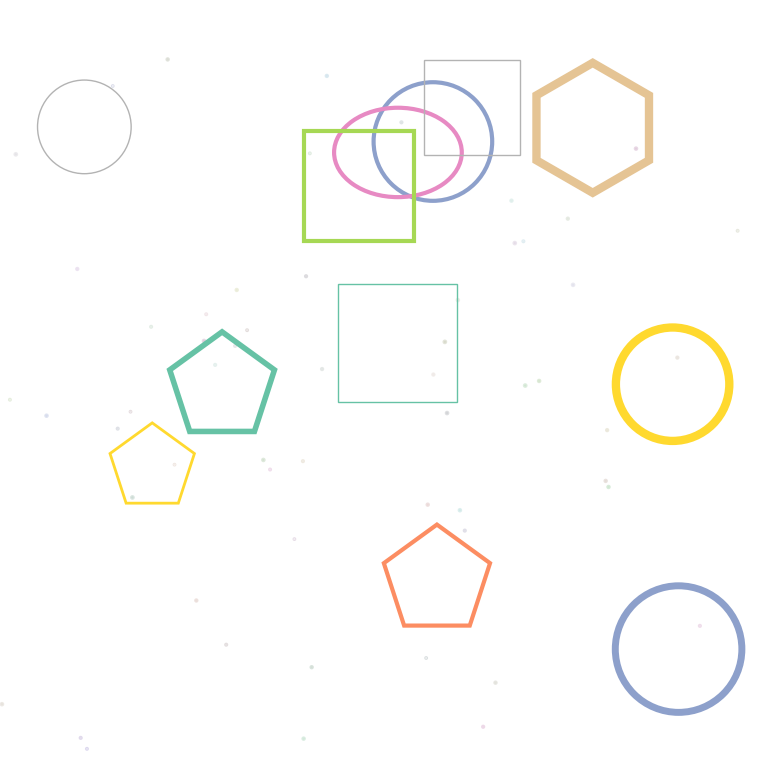[{"shape": "square", "thickness": 0.5, "radius": 0.39, "center": [0.516, 0.555]}, {"shape": "pentagon", "thickness": 2, "radius": 0.36, "center": [0.288, 0.498]}, {"shape": "pentagon", "thickness": 1.5, "radius": 0.36, "center": [0.567, 0.246]}, {"shape": "circle", "thickness": 2.5, "radius": 0.41, "center": [0.881, 0.157]}, {"shape": "circle", "thickness": 1.5, "radius": 0.39, "center": [0.562, 0.816]}, {"shape": "oval", "thickness": 1.5, "radius": 0.41, "center": [0.517, 0.802]}, {"shape": "square", "thickness": 1.5, "radius": 0.36, "center": [0.466, 0.758]}, {"shape": "pentagon", "thickness": 1, "radius": 0.29, "center": [0.198, 0.393]}, {"shape": "circle", "thickness": 3, "radius": 0.37, "center": [0.874, 0.501]}, {"shape": "hexagon", "thickness": 3, "radius": 0.42, "center": [0.77, 0.834]}, {"shape": "circle", "thickness": 0.5, "radius": 0.3, "center": [0.11, 0.835]}, {"shape": "square", "thickness": 0.5, "radius": 0.31, "center": [0.613, 0.86]}]